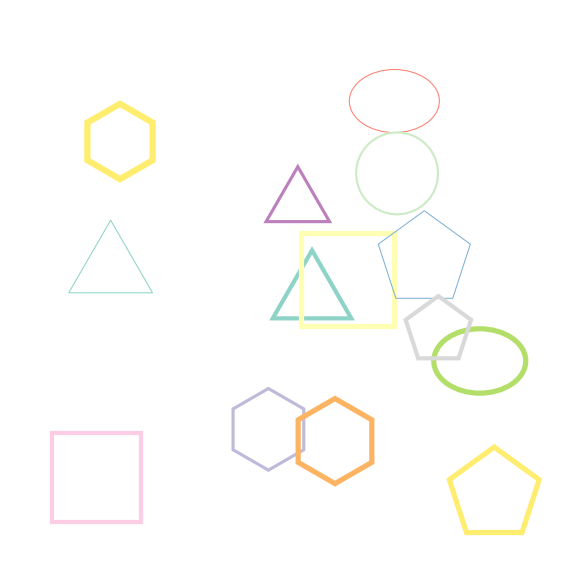[{"shape": "triangle", "thickness": 0.5, "radius": 0.42, "center": [0.192, 0.534]}, {"shape": "triangle", "thickness": 2, "radius": 0.39, "center": [0.54, 0.487]}, {"shape": "square", "thickness": 2.5, "radius": 0.4, "center": [0.601, 0.515]}, {"shape": "hexagon", "thickness": 1.5, "radius": 0.35, "center": [0.465, 0.256]}, {"shape": "oval", "thickness": 0.5, "radius": 0.39, "center": [0.683, 0.824]}, {"shape": "pentagon", "thickness": 0.5, "radius": 0.42, "center": [0.735, 0.55]}, {"shape": "hexagon", "thickness": 2.5, "radius": 0.37, "center": [0.58, 0.235]}, {"shape": "oval", "thickness": 2.5, "radius": 0.4, "center": [0.831, 0.374]}, {"shape": "square", "thickness": 2, "radius": 0.39, "center": [0.167, 0.173]}, {"shape": "pentagon", "thickness": 2, "radius": 0.3, "center": [0.759, 0.427]}, {"shape": "triangle", "thickness": 1.5, "radius": 0.32, "center": [0.516, 0.647]}, {"shape": "circle", "thickness": 1, "radius": 0.35, "center": [0.688, 0.699]}, {"shape": "pentagon", "thickness": 2.5, "radius": 0.41, "center": [0.856, 0.143]}, {"shape": "hexagon", "thickness": 3, "radius": 0.33, "center": [0.208, 0.754]}]